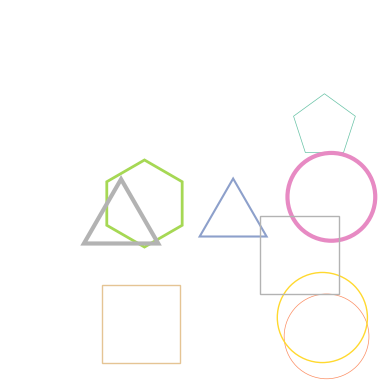[{"shape": "pentagon", "thickness": 0.5, "radius": 0.42, "center": [0.843, 0.672]}, {"shape": "circle", "thickness": 0.5, "radius": 0.55, "center": [0.848, 0.126]}, {"shape": "triangle", "thickness": 1.5, "radius": 0.5, "center": [0.606, 0.436]}, {"shape": "circle", "thickness": 3, "radius": 0.57, "center": [0.861, 0.489]}, {"shape": "hexagon", "thickness": 2, "radius": 0.57, "center": [0.375, 0.471]}, {"shape": "circle", "thickness": 1, "radius": 0.59, "center": [0.837, 0.175]}, {"shape": "square", "thickness": 1, "radius": 0.51, "center": [0.366, 0.158]}, {"shape": "square", "thickness": 1, "radius": 0.51, "center": [0.778, 0.337]}, {"shape": "triangle", "thickness": 3, "radius": 0.56, "center": [0.314, 0.423]}]